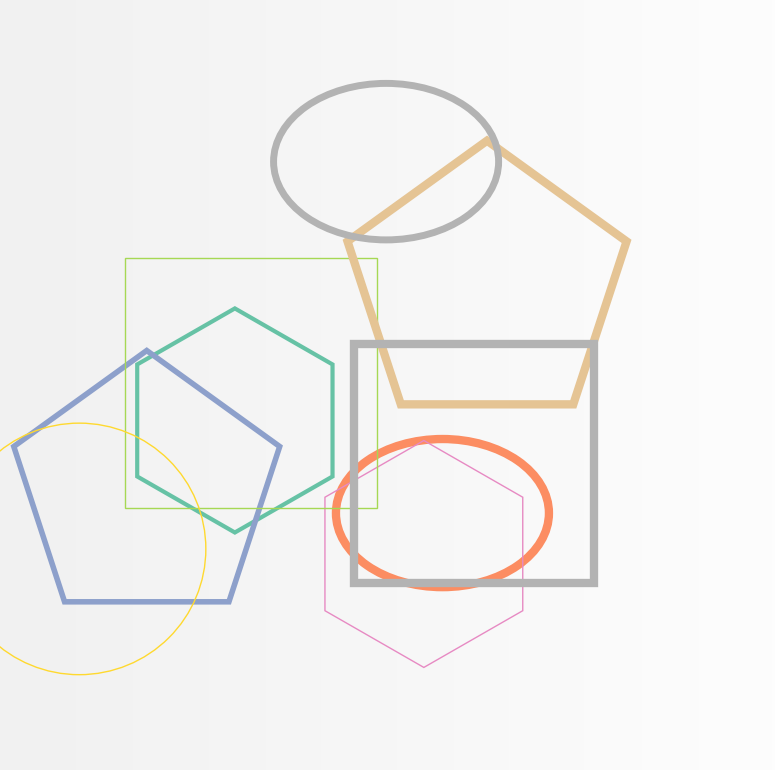[{"shape": "hexagon", "thickness": 1.5, "radius": 0.73, "center": [0.303, 0.454]}, {"shape": "oval", "thickness": 3, "radius": 0.69, "center": [0.571, 0.334]}, {"shape": "pentagon", "thickness": 2, "radius": 0.9, "center": [0.189, 0.364]}, {"shape": "hexagon", "thickness": 0.5, "radius": 0.74, "center": [0.547, 0.281]}, {"shape": "square", "thickness": 0.5, "radius": 0.81, "center": [0.324, 0.503]}, {"shape": "circle", "thickness": 0.5, "radius": 0.82, "center": [0.102, 0.287]}, {"shape": "pentagon", "thickness": 3, "radius": 0.95, "center": [0.628, 0.628]}, {"shape": "oval", "thickness": 2.5, "radius": 0.73, "center": [0.498, 0.79]}, {"shape": "square", "thickness": 3, "radius": 0.78, "center": [0.612, 0.398]}]